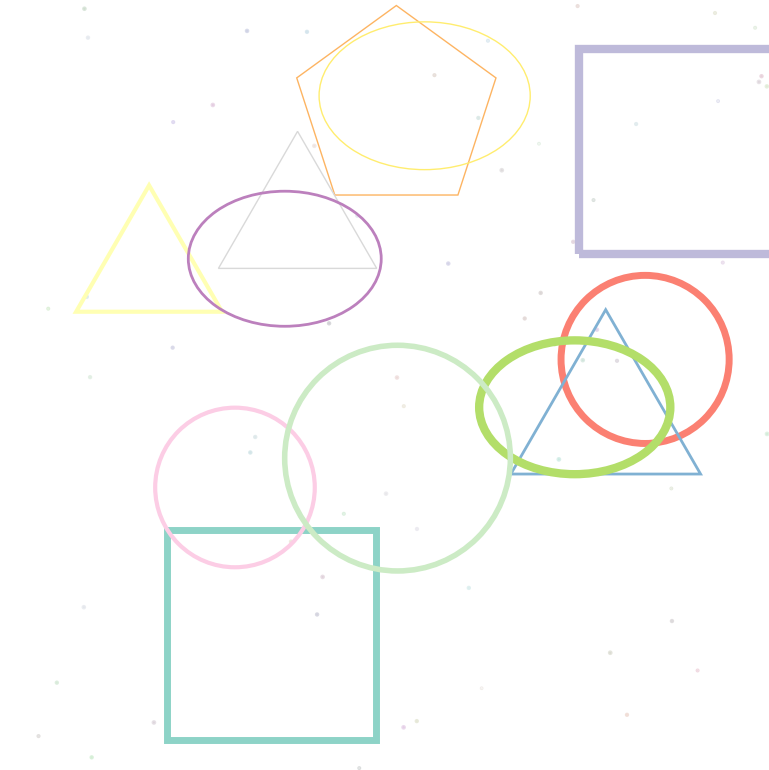[{"shape": "square", "thickness": 2.5, "radius": 0.68, "center": [0.353, 0.175]}, {"shape": "triangle", "thickness": 1.5, "radius": 0.55, "center": [0.194, 0.65]}, {"shape": "square", "thickness": 3, "radius": 0.67, "center": [0.886, 0.803]}, {"shape": "circle", "thickness": 2.5, "radius": 0.55, "center": [0.838, 0.533]}, {"shape": "triangle", "thickness": 1, "radius": 0.71, "center": [0.787, 0.456]}, {"shape": "pentagon", "thickness": 0.5, "radius": 0.68, "center": [0.515, 0.857]}, {"shape": "oval", "thickness": 3, "radius": 0.62, "center": [0.746, 0.471]}, {"shape": "circle", "thickness": 1.5, "radius": 0.52, "center": [0.305, 0.367]}, {"shape": "triangle", "thickness": 0.5, "radius": 0.59, "center": [0.386, 0.711]}, {"shape": "oval", "thickness": 1, "radius": 0.63, "center": [0.37, 0.664]}, {"shape": "circle", "thickness": 2, "radius": 0.73, "center": [0.516, 0.405]}, {"shape": "oval", "thickness": 0.5, "radius": 0.69, "center": [0.551, 0.876]}]